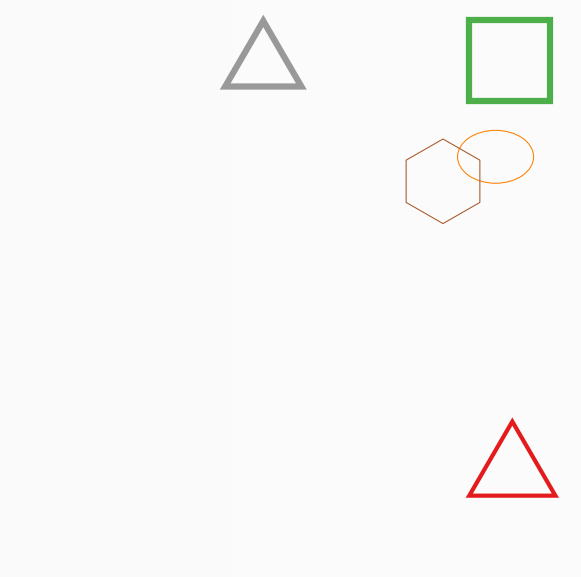[{"shape": "triangle", "thickness": 2, "radius": 0.43, "center": [0.881, 0.184]}, {"shape": "square", "thickness": 3, "radius": 0.35, "center": [0.877, 0.895]}, {"shape": "oval", "thickness": 0.5, "radius": 0.33, "center": [0.853, 0.728]}, {"shape": "hexagon", "thickness": 0.5, "radius": 0.37, "center": [0.762, 0.685]}, {"shape": "triangle", "thickness": 3, "radius": 0.38, "center": [0.453, 0.887]}]